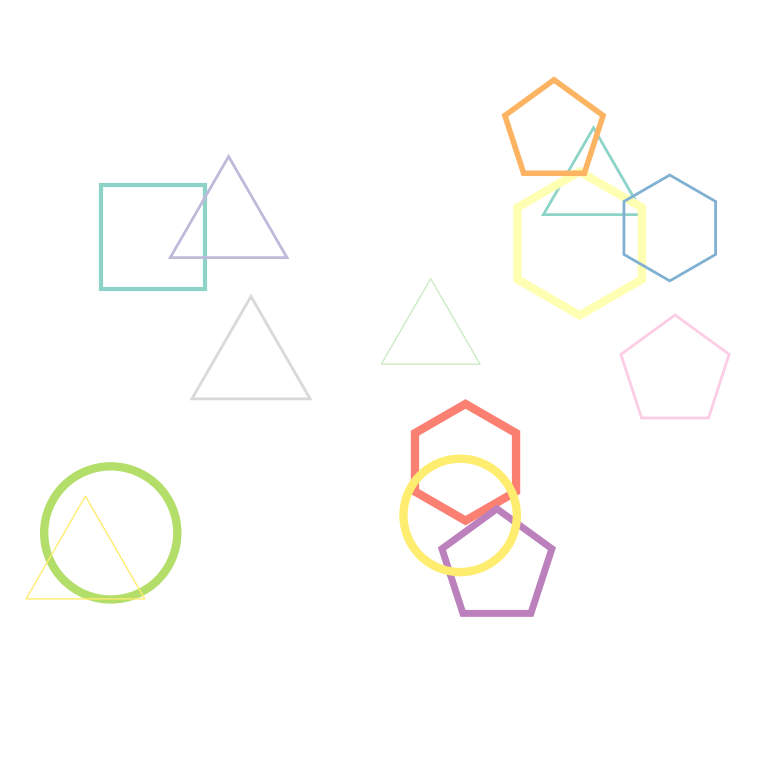[{"shape": "triangle", "thickness": 1, "radius": 0.38, "center": [0.771, 0.759]}, {"shape": "square", "thickness": 1.5, "radius": 0.34, "center": [0.198, 0.692]}, {"shape": "hexagon", "thickness": 3, "radius": 0.47, "center": [0.753, 0.684]}, {"shape": "triangle", "thickness": 1, "radius": 0.44, "center": [0.297, 0.709]}, {"shape": "hexagon", "thickness": 3, "radius": 0.38, "center": [0.605, 0.4]}, {"shape": "hexagon", "thickness": 1, "radius": 0.34, "center": [0.87, 0.704]}, {"shape": "pentagon", "thickness": 2, "radius": 0.34, "center": [0.719, 0.829]}, {"shape": "circle", "thickness": 3, "radius": 0.43, "center": [0.144, 0.308]}, {"shape": "pentagon", "thickness": 1, "radius": 0.37, "center": [0.877, 0.517]}, {"shape": "triangle", "thickness": 1, "radius": 0.44, "center": [0.326, 0.526]}, {"shape": "pentagon", "thickness": 2.5, "radius": 0.38, "center": [0.645, 0.264]}, {"shape": "triangle", "thickness": 0.5, "radius": 0.37, "center": [0.559, 0.564]}, {"shape": "triangle", "thickness": 0.5, "radius": 0.45, "center": [0.111, 0.267]}, {"shape": "circle", "thickness": 3, "radius": 0.37, "center": [0.598, 0.331]}]